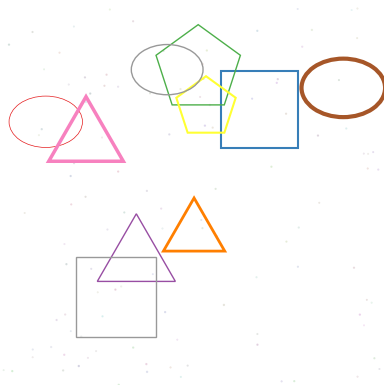[{"shape": "oval", "thickness": 0.5, "radius": 0.48, "center": [0.119, 0.684]}, {"shape": "square", "thickness": 1.5, "radius": 0.5, "center": [0.674, 0.715]}, {"shape": "pentagon", "thickness": 1, "radius": 0.58, "center": [0.515, 0.821]}, {"shape": "triangle", "thickness": 1, "radius": 0.59, "center": [0.354, 0.328]}, {"shape": "triangle", "thickness": 2, "radius": 0.46, "center": [0.504, 0.394]}, {"shape": "pentagon", "thickness": 1.5, "radius": 0.41, "center": [0.535, 0.721]}, {"shape": "oval", "thickness": 3, "radius": 0.54, "center": [0.892, 0.772]}, {"shape": "triangle", "thickness": 2.5, "radius": 0.56, "center": [0.223, 0.637]}, {"shape": "square", "thickness": 1, "radius": 0.52, "center": [0.3, 0.228]}, {"shape": "oval", "thickness": 1, "radius": 0.47, "center": [0.434, 0.819]}]